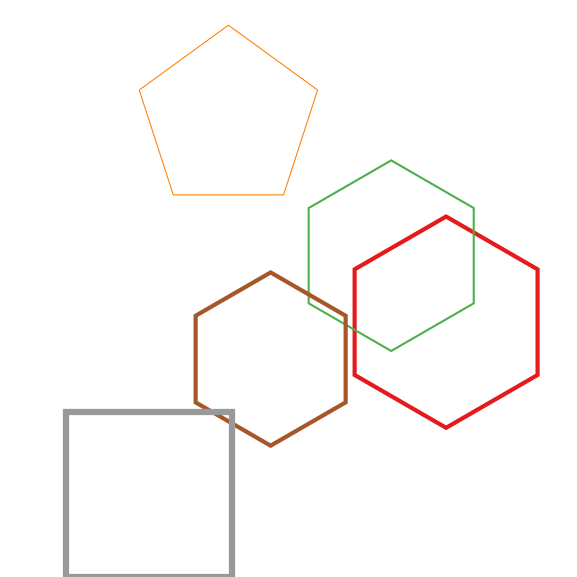[{"shape": "hexagon", "thickness": 2, "radius": 0.91, "center": [0.772, 0.441]}, {"shape": "hexagon", "thickness": 1, "radius": 0.83, "center": [0.677, 0.556]}, {"shape": "pentagon", "thickness": 0.5, "radius": 0.81, "center": [0.396, 0.793]}, {"shape": "hexagon", "thickness": 2, "radius": 0.75, "center": [0.469, 0.377]}, {"shape": "square", "thickness": 3, "radius": 0.72, "center": [0.258, 0.143]}]